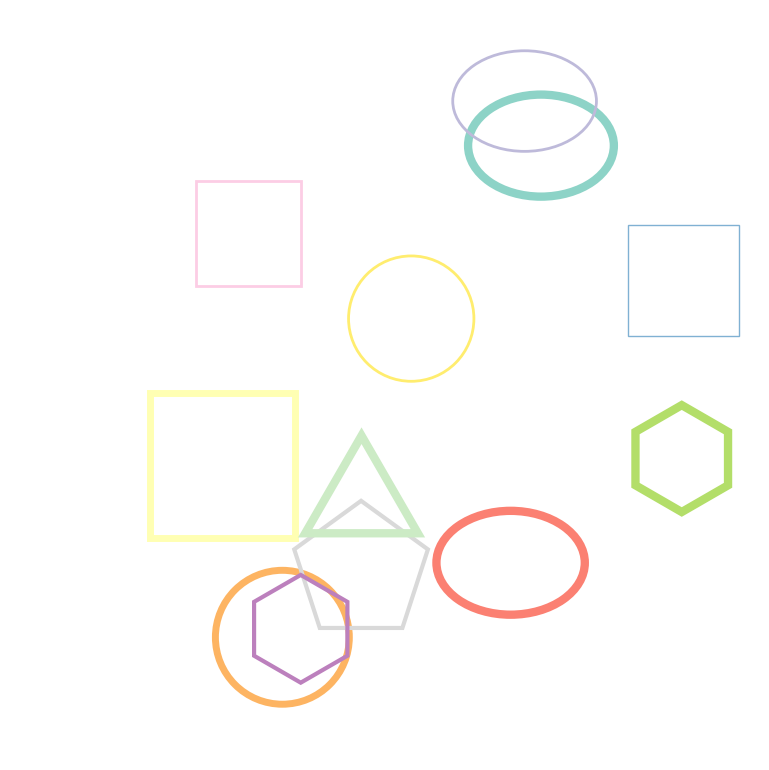[{"shape": "oval", "thickness": 3, "radius": 0.47, "center": [0.703, 0.811]}, {"shape": "square", "thickness": 2.5, "radius": 0.47, "center": [0.289, 0.396]}, {"shape": "oval", "thickness": 1, "radius": 0.47, "center": [0.681, 0.869]}, {"shape": "oval", "thickness": 3, "radius": 0.48, "center": [0.663, 0.269]}, {"shape": "square", "thickness": 0.5, "radius": 0.36, "center": [0.888, 0.636]}, {"shape": "circle", "thickness": 2.5, "radius": 0.43, "center": [0.367, 0.172]}, {"shape": "hexagon", "thickness": 3, "radius": 0.35, "center": [0.885, 0.404]}, {"shape": "square", "thickness": 1, "radius": 0.34, "center": [0.323, 0.697]}, {"shape": "pentagon", "thickness": 1.5, "radius": 0.46, "center": [0.469, 0.258]}, {"shape": "hexagon", "thickness": 1.5, "radius": 0.35, "center": [0.391, 0.183]}, {"shape": "triangle", "thickness": 3, "radius": 0.42, "center": [0.47, 0.35]}, {"shape": "circle", "thickness": 1, "radius": 0.41, "center": [0.534, 0.586]}]